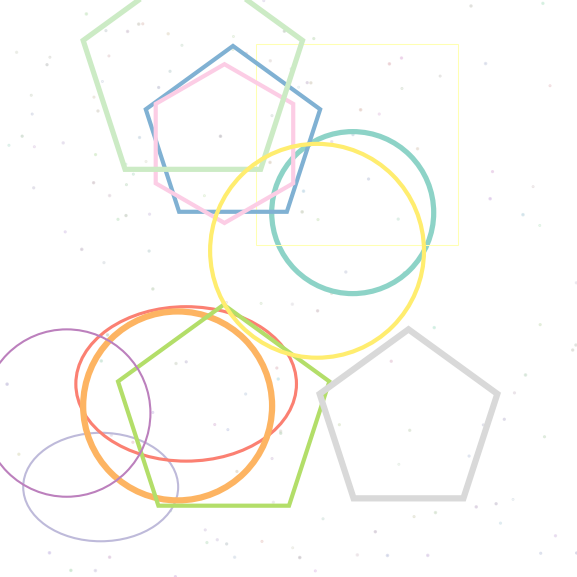[{"shape": "circle", "thickness": 2.5, "radius": 0.7, "center": [0.611, 0.631]}, {"shape": "square", "thickness": 0.5, "radius": 0.87, "center": [0.618, 0.749]}, {"shape": "oval", "thickness": 1, "radius": 0.67, "center": [0.174, 0.156]}, {"shape": "oval", "thickness": 1.5, "radius": 0.96, "center": [0.322, 0.334]}, {"shape": "pentagon", "thickness": 2, "radius": 0.79, "center": [0.403, 0.761]}, {"shape": "circle", "thickness": 3, "radius": 0.82, "center": [0.308, 0.296]}, {"shape": "pentagon", "thickness": 2, "radius": 0.96, "center": [0.387, 0.279]}, {"shape": "hexagon", "thickness": 2, "radius": 0.69, "center": [0.389, 0.75]}, {"shape": "pentagon", "thickness": 3, "radius": 0.81, "center": [0.707, 0.267]}, {"shape": "circle", "thickness": 1, "radius": 0.72, "center": [0.116, 0.284]}, {"shape": "pentagon", "thickness": 2.5, "radius": 1.0, "center": [0.334, 0.867]}, {"shape": "circle", "thickness": 2, "radius": 0.93, "center": [0.549, 0.565]}]